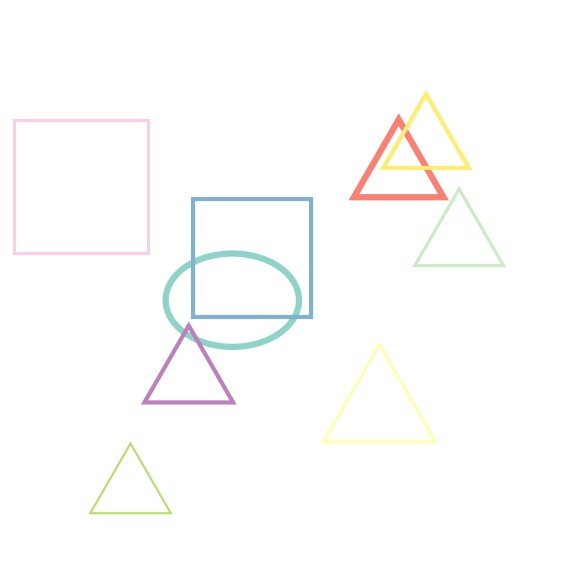[{"shape": "oval", "thickness": 3, "radius": 0.58, "center": [0.402, 0.479]}, {"shape": "triangle", "thickness": 1.5, "radius": 0.56, "center": [0.657, 0.29]}, {"shape": "triangle", "thickness": 3, "radius": 0.45, "center": [0.69, 0.702]}, {"shape": "square", "thickness": 2, "radius": 0.51, "center": [0.436, 0.552]}, {"shape": "triangle", "thickness": 1, "radius": 0.4, "center": [0.226, 0.151]}, {"shape": "square", "thickness": 1.5, "radius": 0.58, "center": [0.141, 0.676]}, {"shape": "triangle", "thickness": 2, "radius": 0.44, "center": [0.327, 0.347]}, {"shape": "triangle", "thickness": 1.5, "radius": 0.44, "center": [0.795, 0.584]}, {"shape": "triangle", "thickness": 2, "radius": 0.43, "center": [0.738, 0.751]}]